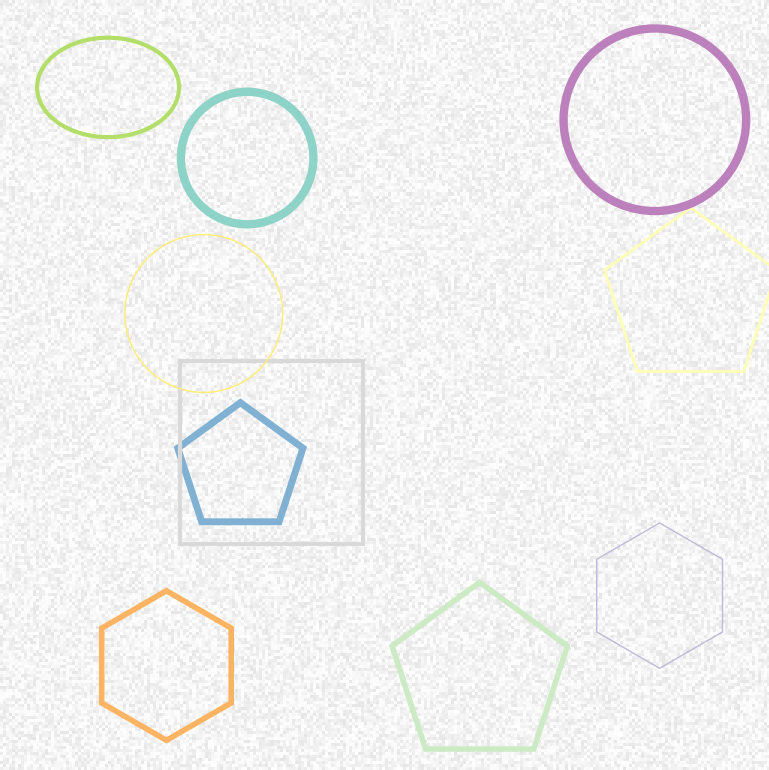[{"shape": "circle", "thickness": 3, "radius": 0.43, "center": [0.321, 0.795]}, {"shape": "pentagon", "thickness": 1, "radius": 0.59, "center": [0.897, 0.613]}, {"shape": "hexagon", "thickness": 0.5, "radius": 0.47, "center": [0.857, 0.226]}, {"shape": "pentagon", "thickness": 2.5, "radius": 0.43, "center": [0.312, 0.392]}, {"shape": "hexagon", "thickness": 2, "radius": 0.49, "center": [0.216, 0.136]}, {"shape": "oval", "thickness": 1.5, "radius": 0.46, "center": [0.14, 0.886]}, {"shape": "square", "thickness": 1.5, "radius": 0.59, "center": [0.353, 0.412]}, {"shape": "circle", "thickness": 3, "radius": 0.59, "center": [0.85, 0.844]}, {"shape": "pentagon", "thickness": 2, "radius": 0.6, "center": [0.623, 0.124]}, {"shape": "circle", "thickness": 0.5, "radius": 0.51, "center": [0.265, 0.593]}]